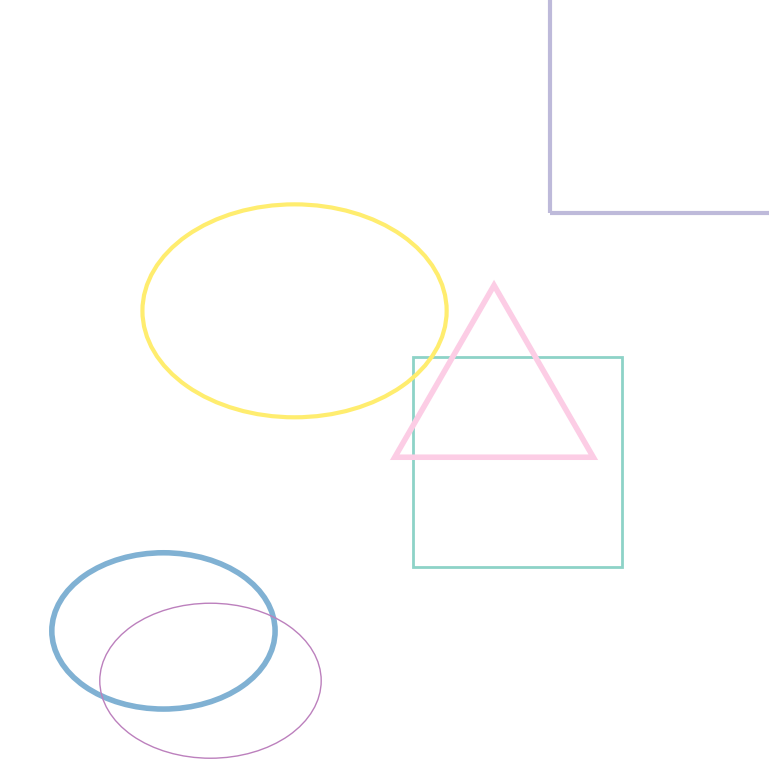[{"shape": "square", "thickness": 1, "radius": 0.68, "center": [0.672, 0.4]}, {"shape": "square", "thickness": 1.5, "radius": 0.87, "center": [0.888, 0.896]}, {"shape": "oval", "thickness": 2, "radius": 0.72, "center": [0.212, 0.181]}, {"shape": "triangle", "thickness": 2, "radius": 0.74, "center": [0.642, 0.481]}, {"shape": "oval", "thickness": 0.5, "radius": 0.72, "center": [0.273, 0.116]}, {"shape": "oval", "thickness": 1.5, "radius": 0.99, "center": [0.383, 0.596]}]